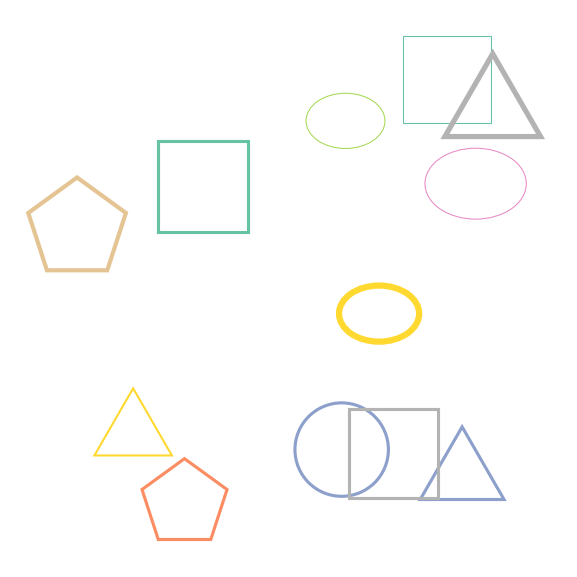[{"shape": "square", "thickness": 1.5, "radius": 0.39, "center": [0.352, 0.676]}, {"shape": "square", "thickness": 0.5, "radius": 0.38, "center": [0.774, 0.861]}, {"shape": "pentagon", "thickness": 1.5, "radius": 0.39, "center": [0.32, 0.128]}, {"shape": "circle", "thickness": 1.5, "radius": 0.4, "center": [0.592, 0.221]}, {"shape": "triangle", "thickness": 1.5, "radius": 0.42, "center": [0.8, 0.176]}, {"shape": "oval", "thickness": 0.5, "radius": 0.44, "center": [0.824, 0.681]}, {"shape": "oval", "thickness": 0.5, "radius": 0.34, "center": [0.598, 0.79]}, {"shape": "oval", "thickness": 3, "radius": 0.35, "center": [0.656, 0.456]}, {"shape": "triangle", "thickness": 1, "radius": 0.39, "center": [0.231, 0.249]}, {"shape": "pentagon", "thickness": 2, "radius": 0.44, "center": [0.133, 0.603]}, {"shape": "square", "thickness": 1.5, "radius": 0.39, "center": [0.682, 0.214]}, {"shape": "triangle", "thickness": 2.5, "radius": 0.48, "center": [0.853, 0.81]}]